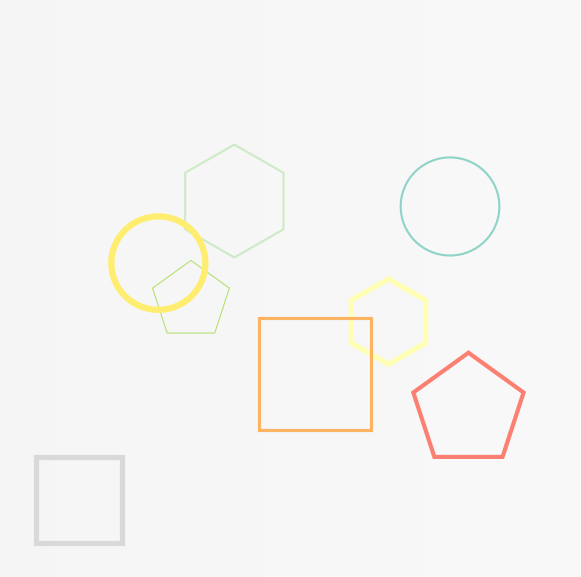[{"shape": "circle", "thickness": 1, "radius": 0.42, "center": [0.774, 0.642]}, {"shape": "hexagon", "thickness": 2.5, "radius": 0.37, "center": [0.668, 0.442]}, {"shape": "pentagon", "thickness": 2, "radius": 0.5, "center": [0.806, 0.289]}, {"shape": "square", "thickness": 1.5, "radius": 0.48, "center": [0.542, 0.351]}, {"shape": "pentagon", "thickness": 0.5, "radius": 0.35, "center": [0.329, 0.479]}, {"shape": "square", "thickness": 2.5, "radius": 0.37, "center": [0.136, 0.133]}, {"shape": "hexagon", "thickness": 1, "radius": 0.49, "center": [0.403, 0.651]}, {"shape": "circle", "thickness": 3, "radius": 0.4, "center": [0.272, 0.544]}]